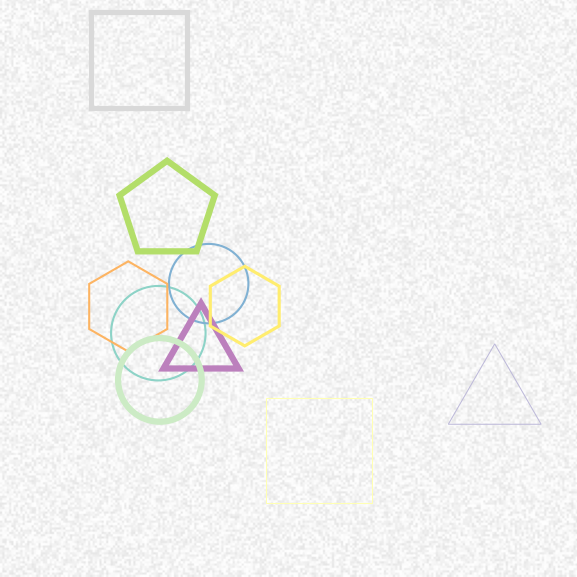[{"shape": "circle", "thickness": 1, "radius": 0.41, "center": [0.274, 0.422]}, {"shape": "square", "thickness": 0.5, "radius": 0.46, "center": [0.552, 0.219]}, {"shape": "triangle", "thickness": 0.5, "radius": 0.46, "center": [0.857, 0.311]}, {"shape": "circle", "thickness": 1, "radius": 0.34, "center": [0.361, 0.508]}, {"shape": "hexagon", "thickness": 1, "radius": 0.39, "center": [0.222, 0.469]}, {"shape": "pentagon", "thickness": 3, "radius": 0.43, "center": [0.289, 0.634]}, {"shape": "square", "thickness": 2.5, "radius": 0.42, "center": [0.24, 0.895]}, {"shape": "triangle", "thickness": 3, "radius": 0.38, "center": [0.348, 0.399]}, {"shape": "circle", "thickness": 3, "radius": 0.36, "center": [0.277, 0.341]}, {"shape": "hexagon", "thickness": 1.5, "radius": 0.34, "center": [0.424, 0.469]}]